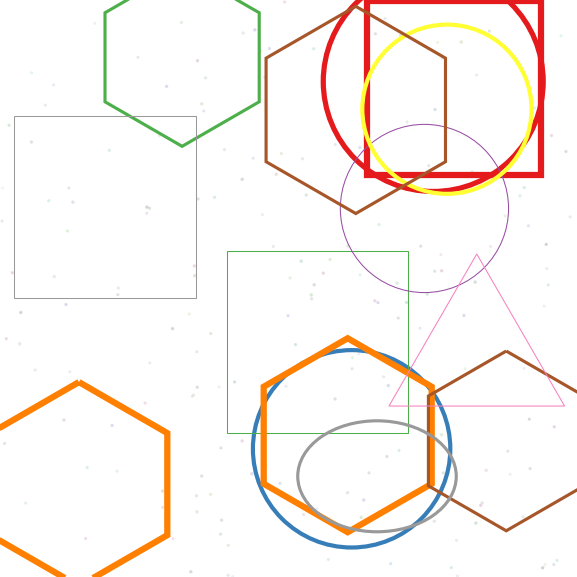[{"shape": "circle", "thickness": 2.5, "radius": 0.95, "center": [0.75, 0.858]}, {"shape": "square", "thickness": 3, "radius": 0.75, "center": [0.786, 0.847]}, {"shape": "circle", "thickness": 2, "radius": 0.85, "center": [0.609, 0.222]}, {"shape": "square", "thickness": 0.5, "radius": 0.79, "center": [0.55, 0.407]}, {"shape": "hexagon", "thickness": 1.5, "radius": 0.77, "center": [0.315, 0.9]}, {"shape": "circle", "thickness": 0.5, "radius": 0.73, "center": [0.735, 0.638]}, {"shape": "hexagon", "thickness": 3, "radius": 0.88, "center": [0.137, 0.161]}, {"shape": "hexagon", "thickness": 3, "radius": 0.84, "center": [0.602, 0.245]}, {"shape": "circle", "thickness": 2, "radius": 0.73, "center": [0.774, 0.81]}, {"shape": "hexagon", "thickness": 1.5, "radius": 0.78, "center": [0.877, 0.236]}, {"shape": "hexagon", "thickness": 1.5, "radius": 0.9, "center": [0.616, 0.809]}, {"shape": "triangle", "thickness": 0.5, "radius": 0.88, "center": [0.826, 0.384]}, {"shape": "square", "thickness": 0.5, "radius": 0.79, "center": [0.182, 0.64]}, {"shape": "oval", "thickness": 1.5, "radius": 0.69, "center": [0.653, 0.174]}]